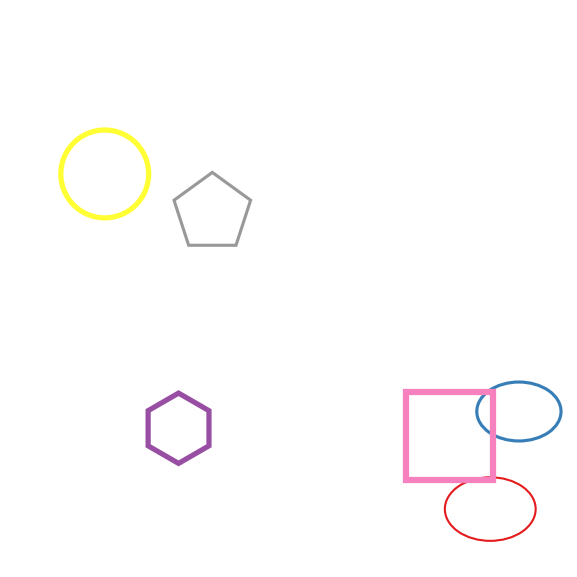[{"shape": "oval", "thickness": 1, "radius": 0.39, "center": [0.849, 0.118]}, {"shape": "oval", "thickness": 1.5, "radius": 0.36, "center": [0.899, 0.287]}, {"shape": "hexagon", "thickness": 2.5, "radius": 0.3, "center": [0.309, 0.258]}, {"shape": "circle", "thickness": 2.5, "radius": 0.38, "center": [0.181, 0.698]}, {"shape": "square", "thickness": 3, "radius": 0.38, "center": [0.778, 0.244]}, {"shape": "pentagon", "thickness": 1.5, "radius": 0.35, "center": [0.368, 0.631]}]